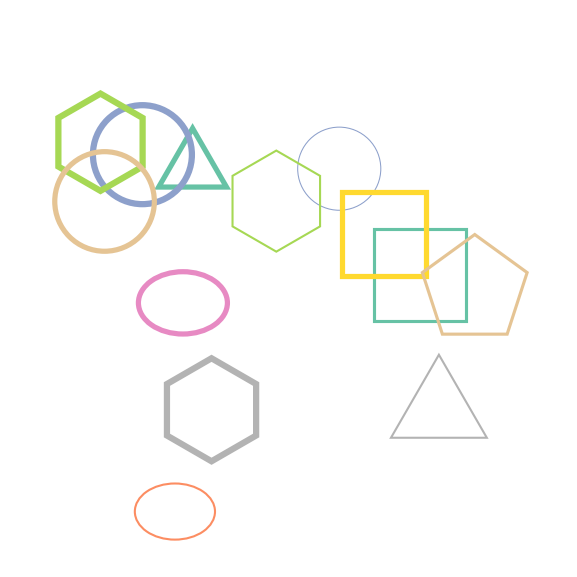[{"shape": "square", "thickness": 1.5, "radius": 0.4, "center": [0.728, 0.523]}, {"shape": "triangle", "thickness": 2.5, "radius": 0.34, "center": [0.333, 0.709]}, {"shape": "oval", "thickness": 1, "radius": 0.35, "center": [0.303, 0.113]}, {"shape": "circle", "thickness": 3, "radius": 0.43, "center": [0.247, 0.731]}, {"shape": "circle", "thickness": 0.5, "radius": 0.36, "center": [0.587, 0.707]}, {"shape": "oval", "thickness": 2.5, "radius": 0.39, "center": [0.317, 0.475]}, {"shape": "hexagon", "thickness": 1, "radius": 0.44, "center": [0.478, 0.651]}, {"shape": "hexagon", "thickness": 3, "radius": 0.42, "center": [0.174, 0.753]}, {"shape": "square", "thickness": 2.5, "radius": 0.36, "center": [0.665, 0.594]}, {"shape": "pentagon", "thickness": 1.5, "radius": 0.48, "center": [0.822, 0.498]}, {"shape": "circle", "thickness": 2.5, "radius": 0.43, "center": [0.181, 0.65]}, {"shape": "hexagon", "thickness": 3, "radius": 0.45, "center": [0.366, 0.29]}, {"shape": "triangle", "thickness": 1, "radius": 0.48, "center": [0.76, 0.289]}]